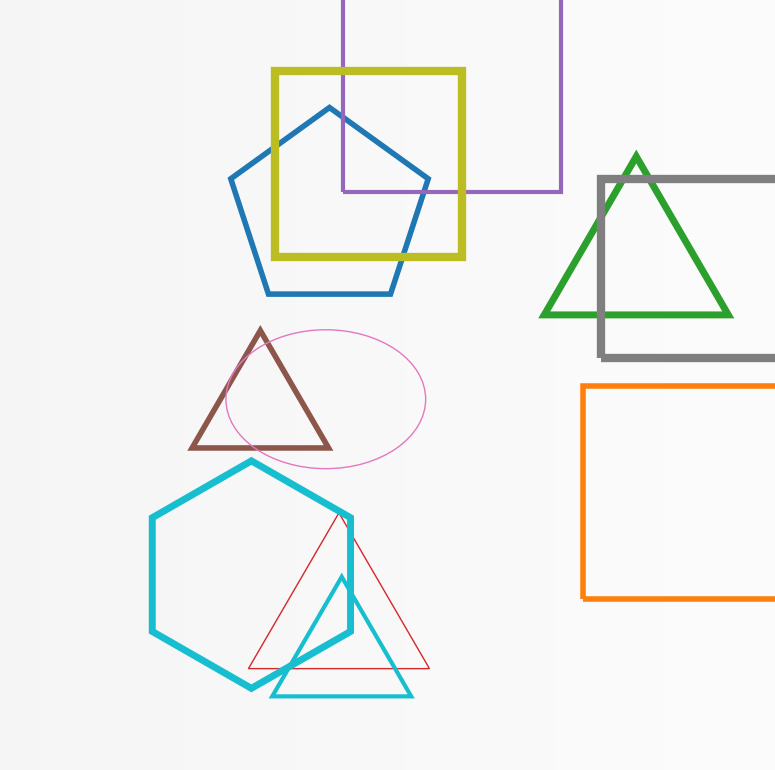[{"shape": "pentagon", "thickness": 2, "radius": 0.67, "center": [0.425, 0.726]}, {"shape": "square", "thickness": 2, "radius": 0.69, "center": [0.891, 0.361]}, {"shape": "triangle", "thickness": 2.5, "radius": 0.69, "center": [0.821, 0.66]}, {"shape": "triangle", "thickness": 0.5, "radius": 0.67, "center": [0.437, 0.199]}, {"shape": "square", "thickness": 1.5, "radius": 0.7, "center": [0.583, 0.891]}, {"shape": "triangle", "thickness": 2, "radius": 0.51, "center": [0.336, 0.469]}, {"shape": "oval", "thickness": 0.5, "radius": 0.64, "center": [0.42, 0.482]}, {"shape": "square", "thickness": 3, "radius": 0.58, "center": [0.891, 0.651]}, {"shape": "square", "thickness": 3, "radius": 0.6, "center": [0.475, 0.787]}, {"shape": "triangle", "thickness": 1.5, "radius": 0.52, "center": [0.441, 0.147]}, {"shape": "hexagon", "thickness": 2.5, "radius": 0.74, "center": [0.324, 0.254]}]